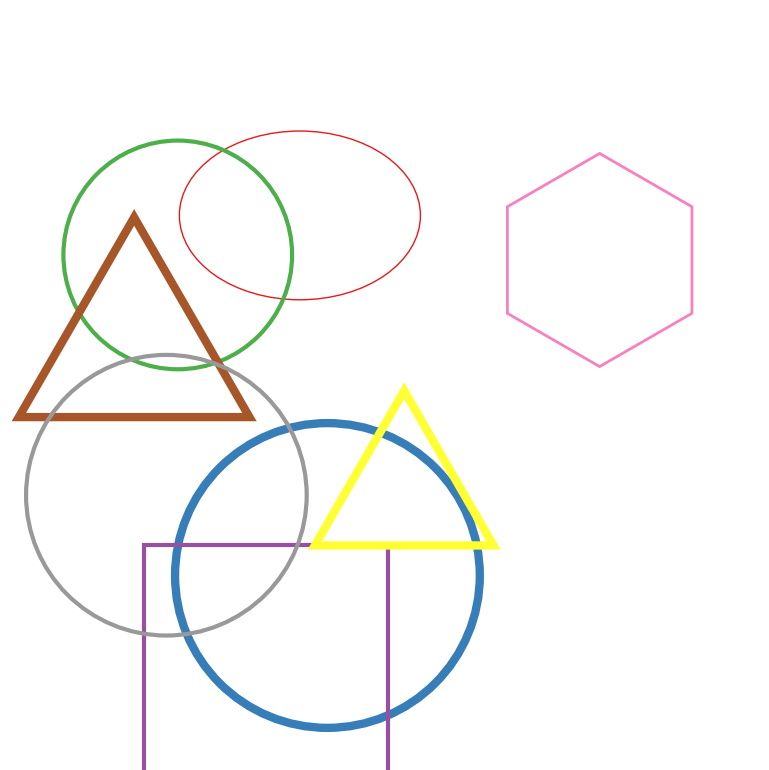[{"shape": "oval", "thickness": 0.5, "radius": 0.78, "center": [0.389, 0.72]}, {"shape": "circle", "thickness": 3, "radius": 0.99, "center": [0.425, 0.253]}, {"shape": "circle", "thickness": 1.5, "radius": 0.74, "center": [0.231, 0.669]}, {"shape": "square", "thickness": 1.5, "radius": 0.79, "center": [0.345, 0.133]}, {"shape": "triangle", "thickness": 3, "radius": 0.67, "center": [0.525, 0.359]}, {"shape": "triangle", "thickness": 3, "radius": 0.86, "center": [0.174, 0.545]}, {"shape": "hexagon", "thickness": 1, "radius": 0.69, "center": [0.779, 0.662]}, {"shape": "circle", "thickness": 1.5, "radius": 0.91, "center": [0.216, 0.357]}]